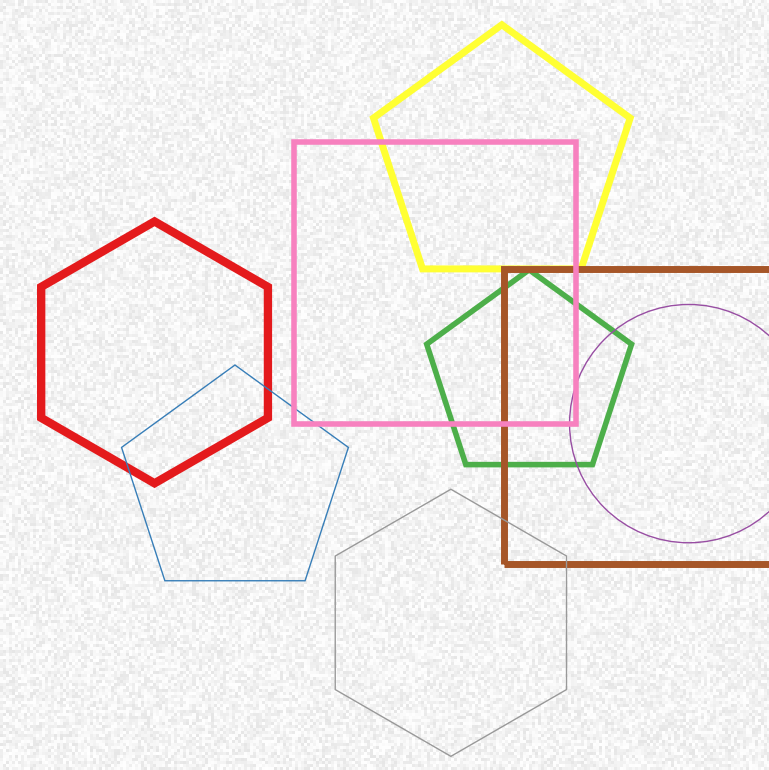[{"shape": "hexagon", "thickness": 3, "radius": 0.85, "center": [0.201, 0.542]}, {"shape": "pentagon", "thickness": 0.5, "radius": 0.77, "center": [0.305, 0.371]}, {"shape": "pentagon", "thickness": 2, "radius": 0.7, "center": [0.687, 0.51]}, {"shape": "circle", "thickness": 0.5, "radius": 0.77, "center": [0.894, 0.45]}, {"shape": "pentagon", "thickness": 2.5, "radius": 0.88, "center": [0.652, 0.793]}, {"shape": "square", "thickness": 2.5, "radius": 0.96, "center": [0.846, 0.46]}, {"shape": "square", "thickness": 2, "radius": 0.92, "center": [0.565, 0.633]}, {"shape": "hexagon", "thickness": 0.5, "radius": 0.87, "center": [0.586, 0.191]}]